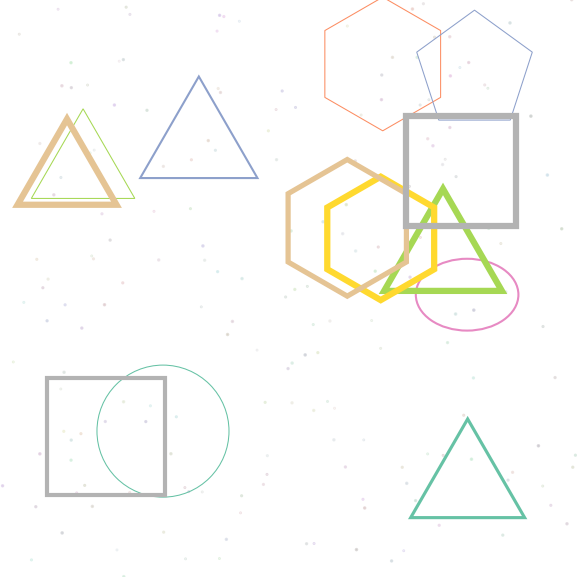[{"shape": "triangle", "thickness": 1.5, "radius": 0.57, "center": [0.81, 0.16]}, {"shape": "circle", "thickness": 0.5, "radius": 0.57, "center": [0.282, 0.253]}, {"shape": "hexagon", "thickness": 0.5, "radius": 0.58, "center": [0.663, 0.888]}, {"shape": "triangle", "thickness": 1, "radius": 0.59, "center": [0.344, 0.749]}, {"shape": "pentagon", "thickness": 0.5, "radius": 0.53, "center": [0.822, 0.876]}, {"shape": "oval", "thickness": 1, "radius": 0.44, "center": [0.809, 0.489]}, {"shape": "triangle", "thickness": 3, "radius": 0.59, "center": [0.767, 0.554]}, {"shape": "triangle", "thickness": 0.5, "radius": 0.52, "center": [0.144, 0.707]}, {"shape": "hexagon", "thickness": 3, "radius": 0.53, "center": [0.659, 0.586]}, {"shape": "triangle", "thickness": 3, "radius": 0.49, "center": [0.116, 0.694]}, {"shape": "hexagon", "thickness": 2.5, "radius": 0.59, "center": [0.601, 0.605]}, {"shape": "square", "thickness": 3, "radius": 0.48, "center": [0.798, 0.703]}, {"shape": "square", "thickness": 2, "radius": 0.51, "center": [0.184, 0.244]}]